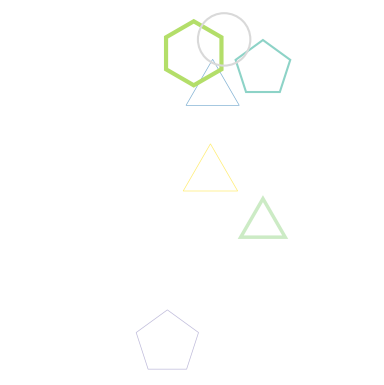[{"shape": "pentagon", "thickness": 1.5, "radius": 0.37, "center": [0.683, 0.821]}, {"shape": "pentagon", "thickness": 0.5, "radius": 0.43, "center": [0.435, 0.11]}, {"shape": "triangle", "thickness": 0.5, "radius": 0.4, "center": [0.552, 0.766]}, {"shape": "hexagon", "thickness": 3, "radius": 0.42, "center": [0.503, 0.862]}, {"shape": "circle", "thickness": 1.5, "radius": 0.34, "center": [0.582, 0.898]}, {"shape": "triangle", "thickness": 2.5, "radius": 0.33, "center": [0.683, 0.417]}, {"shape": "triangle", "thickness": 0.5, "radius": 0.41, "center": [0.547, 0.545]}]